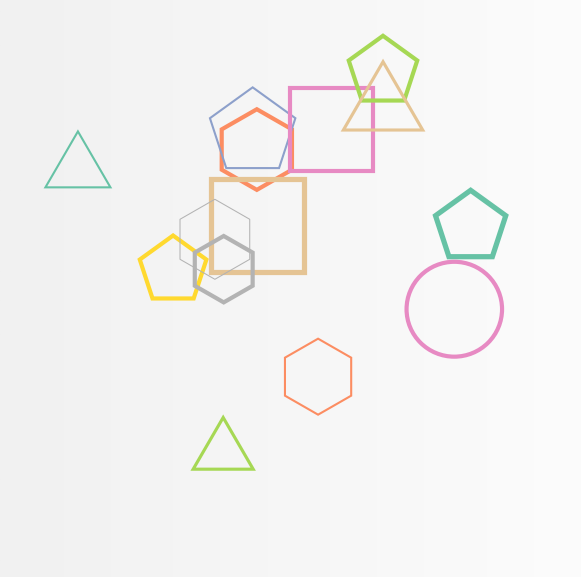[{"shape": "triangle", "thickness": 1, "radius": 0.32, "center": [0.134, 0.707]}, {"shape": "pentagon", "thickness": 2.5, "radius": 0.32, "center": [0.81, 0.606]}, {"shape": "hexagon", "thickness": 1, "radius": 0.33, "center": [0.547, 0.347]}, {"shape": "hexagon", "thickness": 2, "radius": 0.35, "center": [0.442, 0.74]}, {"shape": "pentagon", "thickness": 1, "radius": 0.39, "center": [0.435, 0.771]}, {"shape": "square", "thickness": 2, "radius": 0.36, "center": [0.57, 0.774]}, {"shape": "circle", "thickness": 2, "radius": 0.41, "center": [0.782, 0.464]}, {"shape": "pentagon", "thickness": 2, "radius": 0.31, "center": [0.659, 0.875]}, {"shape": "triangle", "thickness": 1.5, "radius": 0.3, "center": [0.384, 0.217]}, {"shape": "pentagon", "thickness": 2, "radius": 0.3, "center": [0.298, 0.531]}, {"shape": "triangle", "thickness": 1.5, "radius": 0.39, "center": [0.659, 0.813]}, {"shape": "square", "thickness": 2.5, "radius": 0.4, "center": [0.443, 0.609]}, {"shape": "hexagon", "thickness": 2, "radius": 0.29, "center": [0.385, 0.533]}, {"shape": "hexagon", "thickness": 0.5, "radius": 0.35, "center": [0.37, 0.585]}]